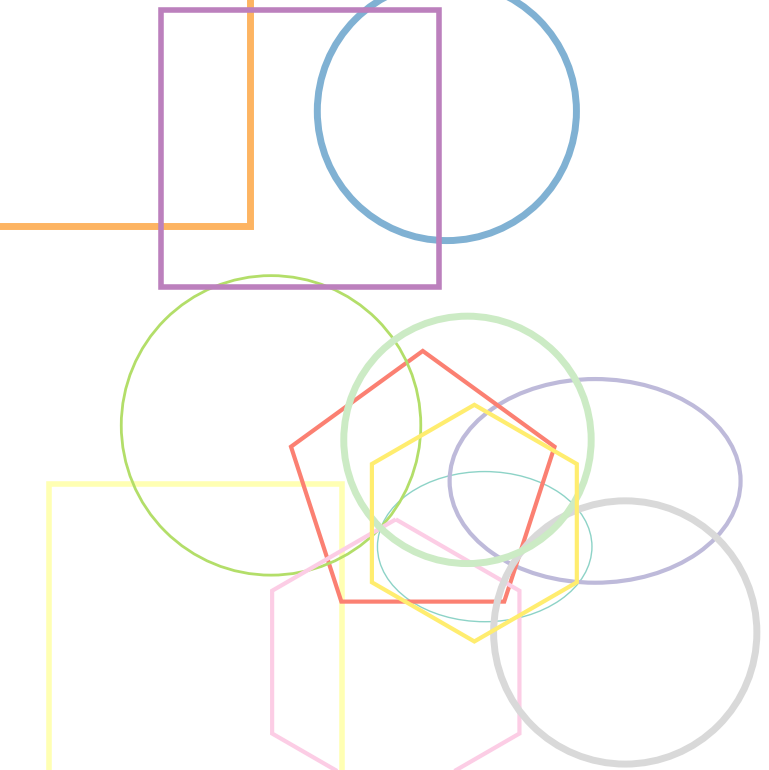[{"shape": "oval", "thickness": 0.5, "radius": 0.7, "center": [0.629, 0.29]}, {"shape": "square", "thickness": 2, "radius": 0.95, "center": [0.254, 0.181]}, {"shape": "oval", "thickness": 1.5, "radius": 0.94, "center": [0.773, 0.375]}, {"shape": "pentagon", "thickness": 1.5, "radius": 0.9, "center": [0.549, 0.364]}, {"shape": "circle", "thickness": 2.5, "radius": 0.84, "center": [0.58, 0.856]}, {"shape": "square", "thickness": 2.5, "radius": 0.86, "center": [0.152, 0.879]}, {"shape": "circle", "thickness": 1, "radius": 0.97, "center": [0.352, 0.448]}, {"shape": "hexagon", "thickness": 1.5, "radius": 0.93, "center": [0.514, 0.14]}, {"shape": "circle", "thickness": 2.5, "radius": 0.85, "center": [0.812, 0.179]}, {"shape": "square", "thickness": 2, "radius": 0.9, "center": [0.39, 0.807]}, {"shape": "circle", "thickness": 2.5, "radius": 0.8, "center": [0.607, 0.429]}, {"shape": "hexagon", "thickness": 1.5, "radius": 0.77, "center": [0.616, 0.321]}]